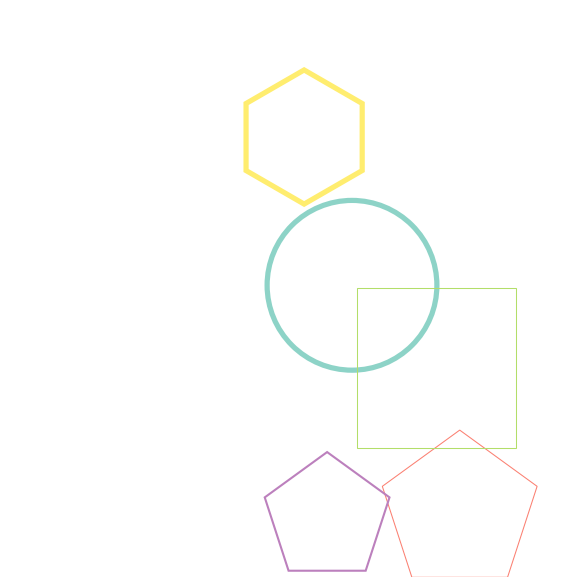[{"shape": "circle", "thickness": 2.5, "radius": 0.73, "center": [0.61, 0.505]}, {"shape": "pentagon", "thickness": 0.5, "radius": 0.7, "center": [0.796, 0.113]}, {"shape": "square", "thickness": 0.5, "radius": 0.69, "center": [0.756, 0.362]}, {"shape": "pentagon", "thickness": 1, "radius": 0.57, "center": [0.566, 0.103]}, {"shape": "hexagon", "thickness": 2.5, "radius": 0.58, "center": [0.527, 0.762]}]